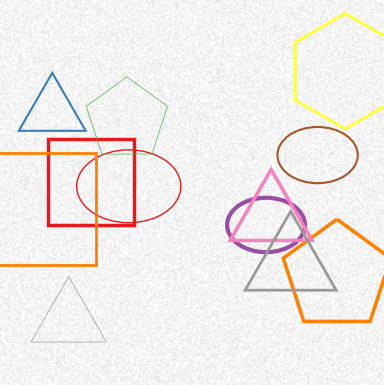[{"shape": "square", "thickness": 2.5, "radius": 0.56, "center": [0.237, 0.526]}, {"shape": "oval", "thickness": 1, "radius": 0.68, "center": [0.334, 0.516]}, {"shape": "triangle", "thickness": 1.5, "radius": 0.5, "center": [0.136, 0.71]}, {"shape": "pentagon", "thickness": 0.5, "radius": 0.55, "center": [0.329, 0.69]}, {"shape": "oval", "thickness": 3, "radius": 0.5, "center": [0.691, 0.416]}, {"shape": "square", "thickness": 2, "radius": 0.72, "center": [0.105, 0.457]}, {"shape": "pentagon", "thickness": 2.5, "radius": 0.73, "center": [0.875, 0.284]}, {"shape": "hexagon", "thickness": 2, "radius": 0.75, "center": [0.897, 0.815]}, {"shape": "oval", "thickness": 1.5, "radius": 0.52, "center": [0.825, 0.597]}, {"shape": "triangle", "thickness": 2.5, "radius": 0.61, "center": [0.704, 0.437]}, {"shape": "triangle", "thickness": 0.5, "radius": 0.57, "center": [0.178, 0.168]}, {"shape": "triangle", "thickness": 2, "radius": 0.68, "center": [0.755, 0.315]}]